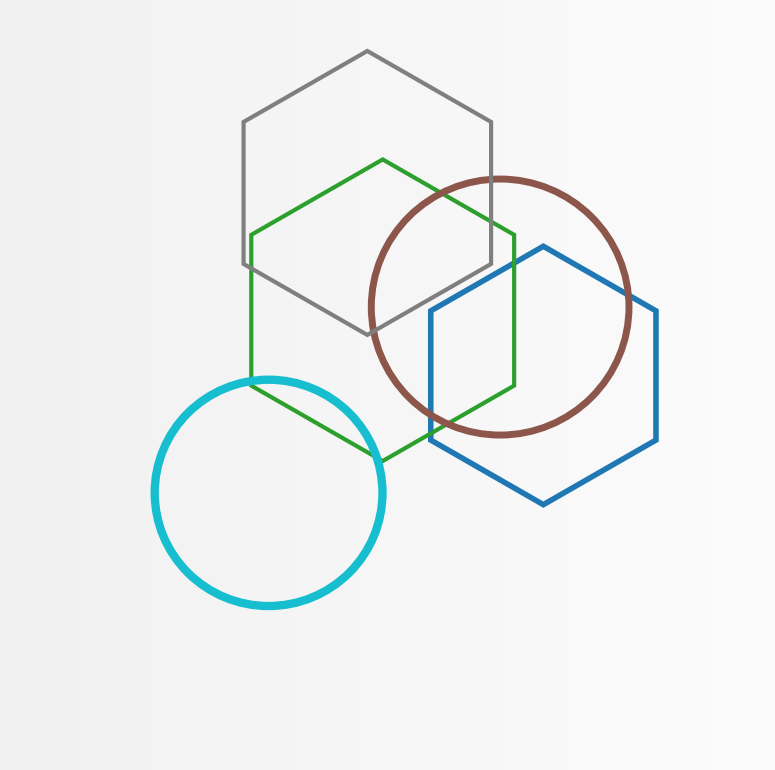[{"shape": "hexagon", "thickness": 2, "radius": 0.84, "center": [0.701, 0.512]}, {"shape": "hexagon", "thickness": 1.5, "radius": 0.98, "center": [0.494, 0.597]}, {"shape": "circle", "thickness": 2.5, "radius": 0.83, "center": [0.645, 0.601]}, {"shape": "hexagon", "thickness": 1.5, "radius": 0.92, "center": [0.474, 0.749]}, {"shape": "circle", "thickness": 3, "radius": 0.73, "center": [0.347, 0.36]}]